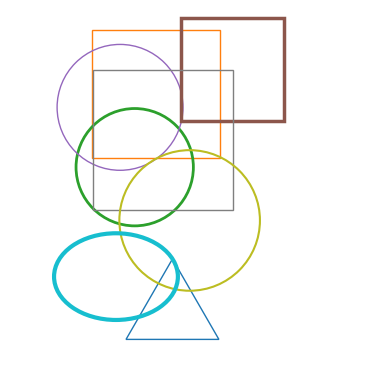[{"shape": "triangle", "thickness": 1, "radius": 0.7, "center": [0.448, 0.188]}, {"shape": "square", "thickness": 1, "radius": 0.83, "center": [0.405, 0.755]}, {"shape": "circle", "thickness": 2, "radius": 0.76, "center": [0.35, 0.566]}, {"shape": "circle", "thickness": 1, "radius": 0.82, "center": [0.312, 0.721]}, {"shape": "square", "thickness": 2.5, "radius": 0.67, "center": [0.605, 0.82]}, {"shape": "square", "thickness": 1, "radius": 0.91, "center": [0.424, 0.636]}, {"shape": "circle", "thickness": 1.5, "radius": 0.91, "center": [0.493, 0.427]}, {"shape": "oval", "thickness": 3, "radius": 0.8, "center": [0.301, 0.282]}]